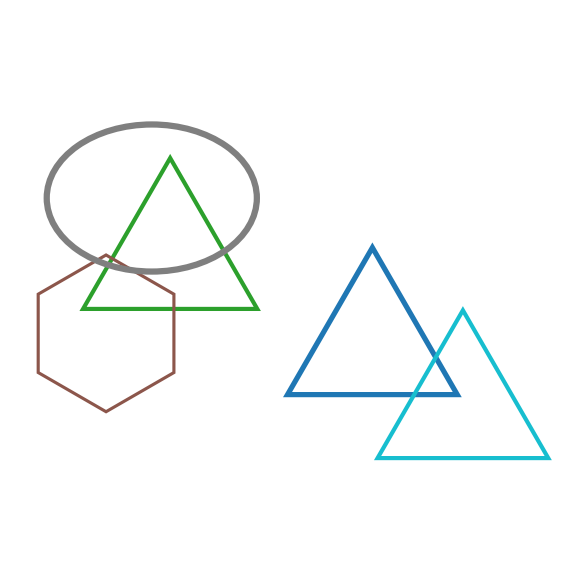[{"shape": "triangle", "thickness": 2.5, "radius": 0.85, "center": [0.645, 0.401]}, {"shape": "triangle", "thickness": 2, "radius": 0.87, "center": [0.295, 0.551]}, {"shape": "hexagon", "thickness": 1.5, "radius": 0.68, "center": [0.184, 0.422]}, {"shape": "oval", "thickness": 3, "radius": 0.91, "center": [0.263, 0.656]}, {"shape": "triangle", "thickness": 2, "radius": 0.85, "center": [0.802, 0.291]}]